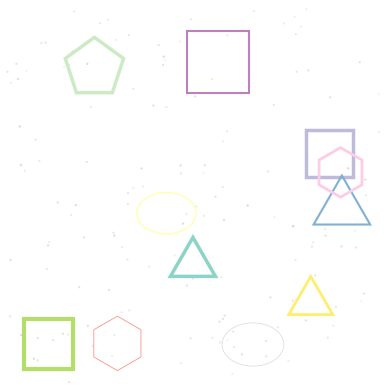[{"shape": "triangle", "thickness": 2.5, "radius": 0.34, "center": [0.501, 0.316]}, {"shape": "oval", "thickness": 1, "radius": 0.38, "center": [0.432, 0.446]}, {"shape": "square", "thickness": 2.5, "radius": 0.31, "center": [0.856, 0.601]}, {"shape": "hexagon", "thickness": 0.5, "radius": 0.35, "center": [0.305, 0.108]}, {"shape": "triangle", "thickness": 1.5, "radius": 0.42, "center": [0.888, 0.459]}, {"shape": "square", "thickness": 3, "radius": 0.32, "center": [0.127, 0.106]}, {"shape": "hexagon", "thickness": 2, "radius": 0.32, "center": [0.884, 0.552]}, {"shape": "oval", "thickness": 0.5, "radius": 0.4, "center": [0.657, 0.105]}, {"shape": "square", "thickness": 1.5, "radius": 0.4, "center": [0.567, 0.839]}, {"shape": "pentagon", "thickness": 2.5, "radius": 0.4, "center": [0.245, 0.824]}, {"shape": "triangle", "thickness": 2, "radius": 0.33, "center": [0.807, 0.216]}]